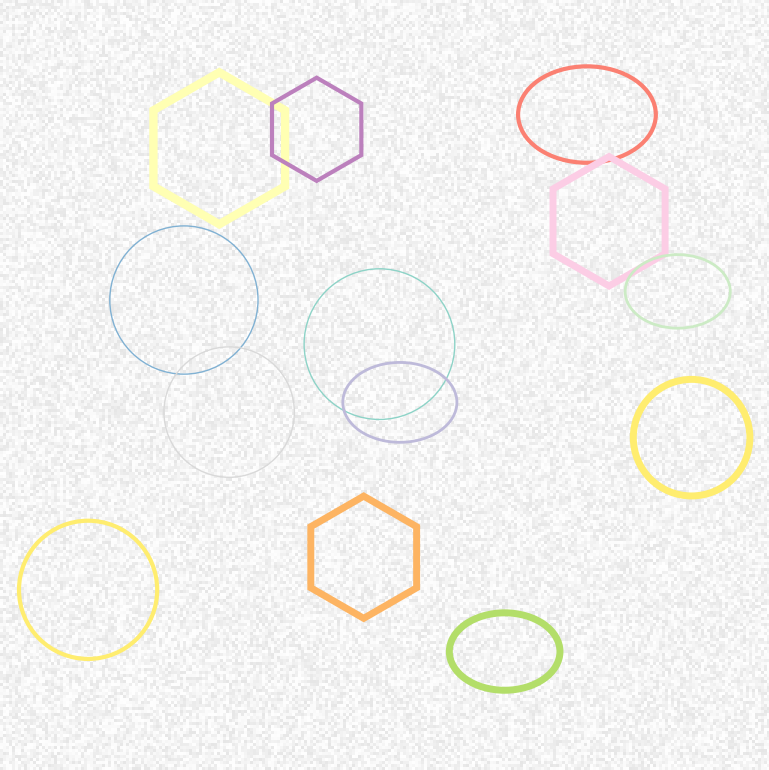[{"shape": "circle", "thickness": 0.5, "radius": 0.49, "center": [0.493, 0.553]}, {"shape": "hexagon", "thickness": 3, "radius": 0.49, "center": [0.285, 0.807]}, {"shape": "oval", "thickness": 1, "radius": 0.37, "center": [0.519, 0.477]}, {"shape": "oval", "thickness": 1.5, "radius": 0.45, "center": [0.762, 0.851]}, {"shape": "circle", "thickness": 0.5, "radius": 0.48, "center": [0.239, 0.61]}, {"shape": "hexagon", "thickness": 2.5, "radius": 0.4, "center": [0.472, 0.276]}, {"shape": "oval", "thickness": 2.5, "radius": 0.36, "center": [0.655, 0.154]}, {"shape": "hexagon", "thickness": 2.5, "radius": 0.42, "center": [0.791, 0.713]}, {"shape": "circle", "thickness": 0.5, "radius": 0.42, "center": [0.298, 0.465]}, {"shape": "hexagon", "thickness": 1.5, "radius": 0.33, "center": [0.411, 0.832]}, {"shape": "oval", "thickness": 1, "radius": 0.34, "center": [0.88, 0.622]}, {"shape": "circle", "thickness": 2.5, "radius": 0.38, "center": [0.898, 0.432]}, {"shape": "circle", "thickness": 1.5, "radius": 0.45, "center": [0.114, 0.234]}]